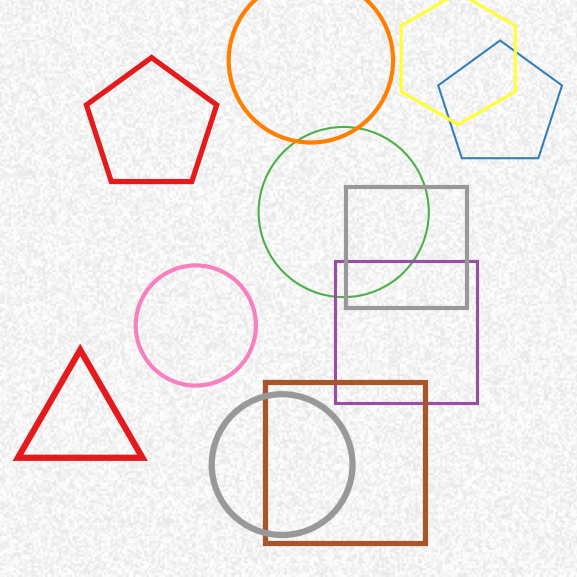[{"shape": "triangle", "thickness": 3, "radius": 0.62, "center": [0.139, 0.269]}, {"shape": "pentagon", "thickness": 2.5, "radius": 0.59, "center": [0.262, 0.781]}, {"shape": "pentagon", "thickness": 1, "radius": 0.56, "center": [0.866, 0.816]}, {"shape": "circle", "thickness": 1, "radius": 0.74, "center": [0.595, 0.632]}, {"shape": "square", "thickness": 1.5, "radius": 0.62, "center": [0.703, 0.424]}, {"shape": "circle", "thickness": 2, "radius": 0.71, "center": [0.538, 0.895]}, {"shape": "hexagon", "thickness": 1.5, "radius": 0.57, "center": [0.793, 0.898]}, {"shape": "square", "thickness": 2.5, "radius": 0.69, "center": [0.598, 0.198]}, {"shape": "circle", "thickness": 2, "radius": 0.52, "center": [0.339, 0.435]}, {"shape": "square", "thickness": 2, "radius": 0.52, "center": [0.704, 0.571]}, {"shape": "circle", "thickness": 3, "radius": 0.61, "center": [0.489, 0.195]}]